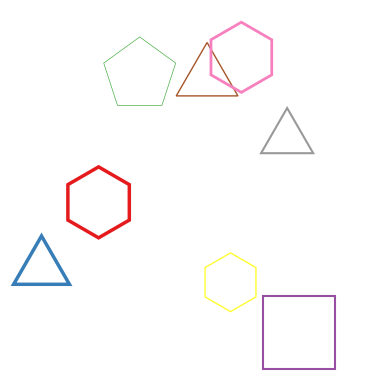[{"shape": "hexagon", "thickness": 2.5, "radius": 0.46, "center": [0.256, 0.474]}, {"shape": "triangle", "thickness": 2.5, "radius": 0.42, "center": [0.108, 0.303]}, {"shape": "pentagon", "thickness": 0.5, "radius": 0.49, "center": [0.363, 0.806]}, {"shape": "square", "thickness": 1.5, "radius": 0.47, "center": [0.776, 0.136]}, {"shape": "hexagon", "thickness": 1, "radius": 0.38, "center": [0.599, 0.267]}, {"shape": "triangle", "thickness": 1, "radius": 0.46, "center": [0.538, 0.797]}, {"shape": "hexagon", "thickness": 2, "radius": 0.46, "center": [0.627, 0.851]}, {"shape": "triangle", "thickness": 1.5, "radius": 0.39, "center": [0.746, 0.641]}]